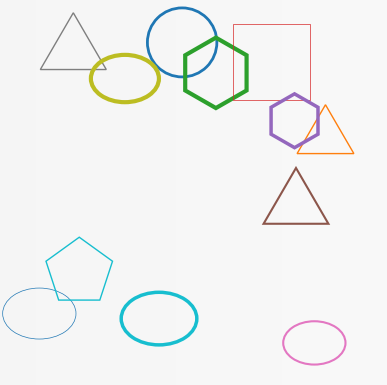[{"shape": "oval", "thickness": 0.5, "radius": 0.47, "center": [0.101, 0.186]}, {"shape": "circle", "thickness": 2, "radius": 0.45, "center": [0.47, 0.89]}, {"shape": "triangle", "thickness": 1, "radius": 0.42, "center": [0.84, 0.643]}, {"shape": "hexagon", "thickness": 3, "radius": 0.46, "center": [0.557, 0.811]}, {"shape": "square", "thickness": 0.5, "radius": 0.5, "center": [0.7, 0.839]}, {"shape": "hexagon", "thickness": 2.5, "radius": 0.35, "center": [0.76, 0.686]}, {"shape": "triangle", "thickness": 1.5, "radius": 0.48, "center": [0.764, 0.467]}, {"shape": "oval", "thickness": 1.5, "radius": 0.4, "center": [0.811, 0.109]}, {"shape": "triangle", "thickness": 1, "radius": 0.49, "center": [0.189, 0.869]}, {"shape": "oval", "thickness": 3, "radius": 0.44, "center": [0.322, 0.796]}, {"shape": "pentagon", "thickness": 1, "radius": 0.45, "center": [0.205, 0.294]}, {"shape": "oval", "thickness": 2.5, "radius": 0.49, "center": [0.41, 0.173]}]